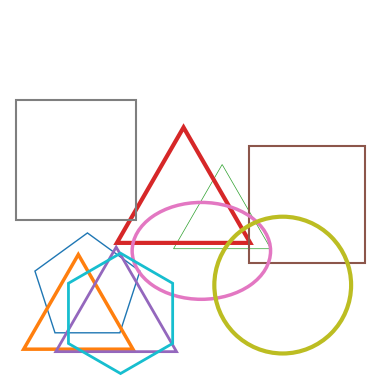[{"shape": "pentagon", "thickness": 1, "radius": 0.72, "center": [0.227, 0.252]}, {"shape": "triangle", "thickness": 2.5, "radius": 0.82, "center": [0.203, 0.175]}, {"shape": "triangle", "thickness": 0.5, "radius": 0.73, "center": [0.577, 0.427]}, {"shape": "triangle", "thickness": 3, "radius": 1.0, "center": [0.477, 0.469]}, {"shape": "triangle", "thickness": 2, "radius": 0.91, "center": [0.302, 0.177]}, {"shape": "square", "thickness": 1.5, "radius": 0.76, "center": [0.798, 0.468]}, {"shape": "oval", "thickness": 2.5, "radius": 0.9, "center": [0.523, 0.348]}, {"shape": "square", "thickness": 1.5, "radius": 0.78, "center": [0.197, 0.585]}, {"shape": "circle", "thickness": 3, "radius": 0.89, "center": [0.734, 0.26]}, {"shape": "hexagon", "thickness": 2, "radius": 0.78, "center": [0.313, 0.186]}]